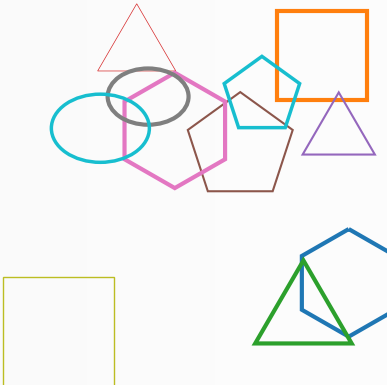[{"shape": "hexagon", "thickness": 3, "radius": 0.7, "center": [0.9, 0.265]}, {"shape": "square", "thickness": 3, "radius": 0.58, "center": [0.831, 0.857]}, {"shape": "triangle", "thickness": 3, "radius": 0.72, "center": [0.783, 0.18]}, {"shape": "triangle", "thickness": 0.5, "radius": 0.58, "center": [0.353, 0.874]}, {"shape": "triangle", "thickness": 1.5, "radius": 0.54, "center": [0.874, 0.652]}, {"shape": "pentagon", "thickness": 1.5, "radius": 0.71, "center": [0.62, 0.618]}, {"shape": "hexagon", "thickness": 3, "radius": 0.75, "center": [0.451, 0.661]}, {"shape": "oval", "thickness": 3, "radius": 0.52, "center": [0.382, 0.749]}, {"shape": "square", "thickness": 1, "radius": 0.72, "center": [0.151, 0.138]}, {"shape": "pentagon", "thickness": 2.5, "radius": 0.51, "center": [0.676, 0.751]}, {"shape": "oval", "thickness": 2.5, "radius": 0.63, "center": [0.259, 0.667]}]